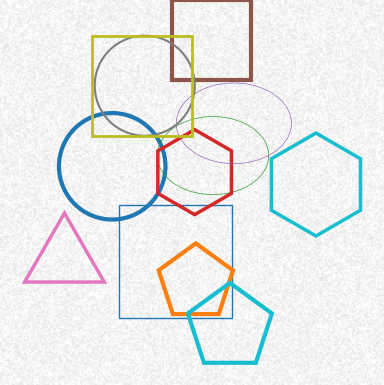[{"shape": "circle", "thickness": 3, "radius": 0.69, "center": [0.291, 0.568]}, {"shape": "square", "thickness": 1, "radius": 0.73, "center": [0.457, 0.32]}, {"shape": "pentagon", "thickness": 3, "radius": 0.51, "center": [0.509, 0.266]}, {"shape": "oval", "thickness": 0.5, "radius": 0.72, "center": [0.553, 0.596]}, {"shape": "hexagon", "thickness": 2.5, "radius": 0.55, "center": [0.506, 0.553]}, {"shape": "oval", "thickness": 0.5, "radius": 0.75, "center": [0.607, 0.68]}, {"shape": "square", "thickness": 3, "radius": 0.52, "center": [0.549, 0.895]}, {"shape": "triangle", "thickness": 2.5, "radius": 0.6, "center": [0.167, 0.327]}, {"shape": "circle", "thickness": 1.5, "radius": 0.65, "center": [0.376, 0.777]}, {"shape": "square", "thickness": 2, "radius": 0.65, "center": [0.37, 0.776]}, {"shape": "pentagon", "thickness": 3, "radius": 0.57, "center": [0.597, 0.15]}, {"shape": "hexagon", "thickness": 2.5, "radius": 0.67, "center": [0.821, 0.521]}]